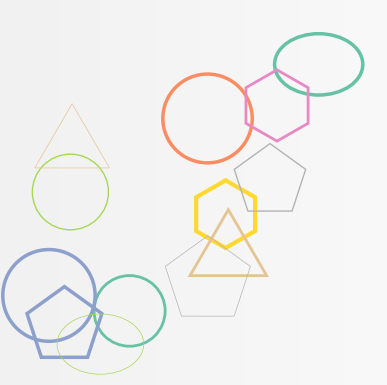[{"shape": "oval", "thickness": 2.5, "radius": 0.57, "center": [0.822, 0.833]}, {"shape": "circle", "thickness": 2, "radius": 0.46, "center": [0.334, 0.192]}, {"shape": "circle", "thickness": 2.5, "radius": 0.58, "center": [0.536, 0.692]}, {"shape": "pentagon", "thickness": 2.5, "radius": 0.51, "center": [0.166, 0.154]}, {"shape": "circle", "thickness": 2.5, "radius": 0.6, "center": [0.126, 0.233]}, {"shape": "hexagon", "thickness": 2, "radius": 0.46, "center": [0.715, 0.726]}, {"shape": "circle", "thickness": 1, "radius": 0.49, "center": [0.182, 0.501]}, {"shape": "oval", "thickness": 0.5, "radius": 0.56, "center": [0.259, 0.106]}, {"shape": "hexagon", "thickness": 3, "radius": 0.44, "center": [0.582, 0.444]}, {"shape": "triangle", "thickness": 2, "radius": 0.57, "center": [0.589, 0.341]}, {"shape": "triangle", "thickness": 0.5, "radius": 0.56, "center": [0.186, 0.619]}, {"shape": "pentagon", "thickness": 1, "radius": 0.48, "center": [0.697, 0.53]}, {"shape": "pentagon", "thickness": 0.5, "radius": 0.58, "center": [0.536, 0.272]}]